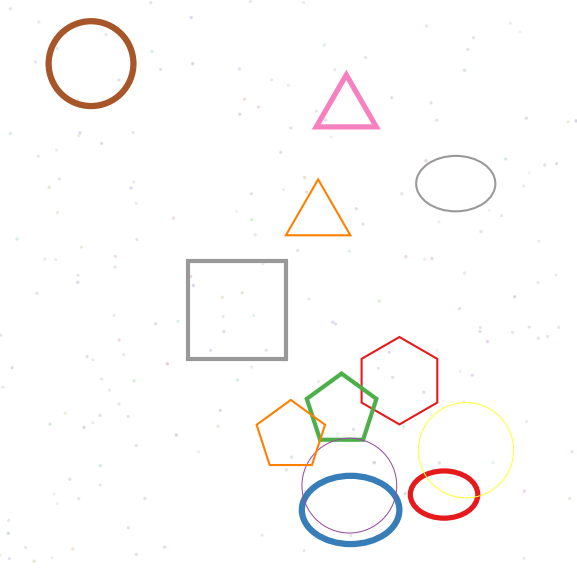[{"shape": "hexagon", "thickness": 1, "radius": 0.38, "center": [0.692, 0.34]}, {"shape": "oval", "thickness": 2.5, "radius": 0.29, "center": [0.769, 0.143]}, {"shape": "oval", "thickness": 3, "radius": 0.42, "center": [0.607, 0.116]}, {"shape": "pentagon", "thickness": 2, "radius": 0.32, "center": [0.592, 0.289]}, {"shape": "circle", "thickness": 0.5, "radius": 0.41, "center": [0.605, 0.158]}, {"shape": "pentagon", "thickness": 1, "radius": 0.31, "center": [0.504, 0.244]}, {"shape": "triangle", "thickness": 1, "radius": 0.32, "center": [0.551, 0.624]}, {"shape": "circle", "thickness": 0.5, "radius": 0.41, "center": [0.807, 0.22]}, {"shape": "circle", "thickness": 3, "radius": 0.37, "center": [0.158, 0.889]}, {"shape": "triangle", "thickness": 2.5, "radius": 0.3, "center": [0.6, 0.809]}, {"shape": "square", "thickness": 2, "radius": 0.42, "center": [0.41, 0.462]}, {"shape": "oval", "thickness": 1, "radius": 0.34, "center": [0.789, 0.681]}]